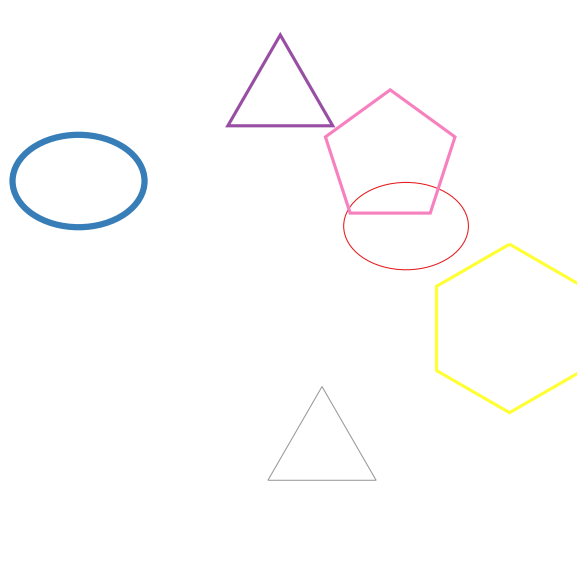[{"shape": "oval", "thickness": 0.5, "radius": 0.54, "center": [0.703, 0.608]}, {"shape": "oval", "thickness": 3, "radius": 0.57, "center": [0.136, 0.686]}, {"shape": "triangle", "thickness": 1.5, "radius": 0.52, "center": [0.485, 0.834]}, {"shape": "hexagon", "thickness": 1.5, "radius": 0.73, "center": [0.882, 0.43]}, {"shape": "pentagon", "thickness": 1.5, "radius": 0.59, "center": [0.676, 0.726]}, {"shape": "triangle", "thickness": 0.5, "radius": 0.54, "center": [0.558, 0.222]}]